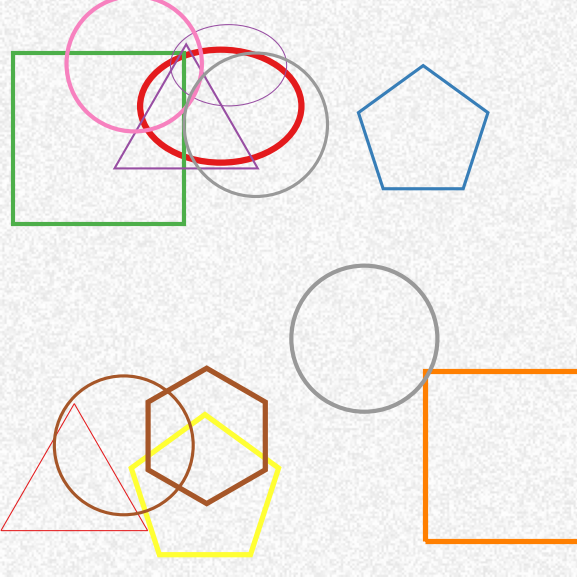[{"shape": "triangle", "thickness": 0.5, "radius": 0.73, "center": [0.129, 0.154]}, {"shape": "oval", "thickness": 3, "radius": 0.7, "center": [0.382, 0.815]}, {"shape": "pentagon", "thickness": 1.5, "radius": 0.59, "center": [0.733, 0.768]}, {"shape": "square", "thickness": 2, "radius": 0.74, "center": [0.17, 0.759]}, {"shape": "triangle", "thickness": 1, "radius": 0.72, "center": [0.322, 0.779]}, {"shape": "oval", "thickness": 0.5, "radius": 0.5, "center": [0.396, 0.886]}, {"shape": "square", "thickness": 2.5, "radius": 0.74, "center": [0.883, 0.21]}, {"shape": "pentagon", "thickness": 2.5, "radius": 0.67, "center": [0.355, 0.147]}, {"shape": "hexagon", "thickness": 2.5, "radius": 0.59, "center": [0.358, 0.244]}, {"shape": "circle", "thickness": 1.5, "radius": 0.6, "center": [0.214, 0.228]}, {"shape": "circle", "thickness": 2, "radius": 0.59, "center": [0.232, 0.889]}, {"shape": "circle", "thickness": 1.5, "radius": 0.62, "center": [0.443, 0.783]}, {"shape": "circle", "thickness": 2, "radius": 0.63, "center": [0.631, 0.413]}]